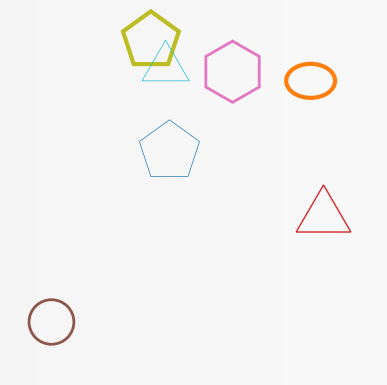[{"shape": "pentagon", "thickness": 0.5, "radius": 0.41, "center": [0.437, 0.607]}, {"shape": "oval", "thickness": 3, "radius": 0.32, "center": [0.802, 0.79]}, {"shape": "triangle", "thickness": 1, "radius": 0.41, "center": [0.835, 0.438]}, {"shape": "circle", "thickness": 2, "radius": 0.29, "center": [0.133, 0.164]}, {"shape": "hexagon", "thickness": 2, "radius": 0.4, "center": [0.6, 0.814]}, {"shape": "pentagon", "thickness": 3, "radius": 0.38, "center": [0.389, 0.895]}, {"shape": "triangle", "thickness": 0.5, "radius": 0.35, "center": [0.427, 0.825]}]